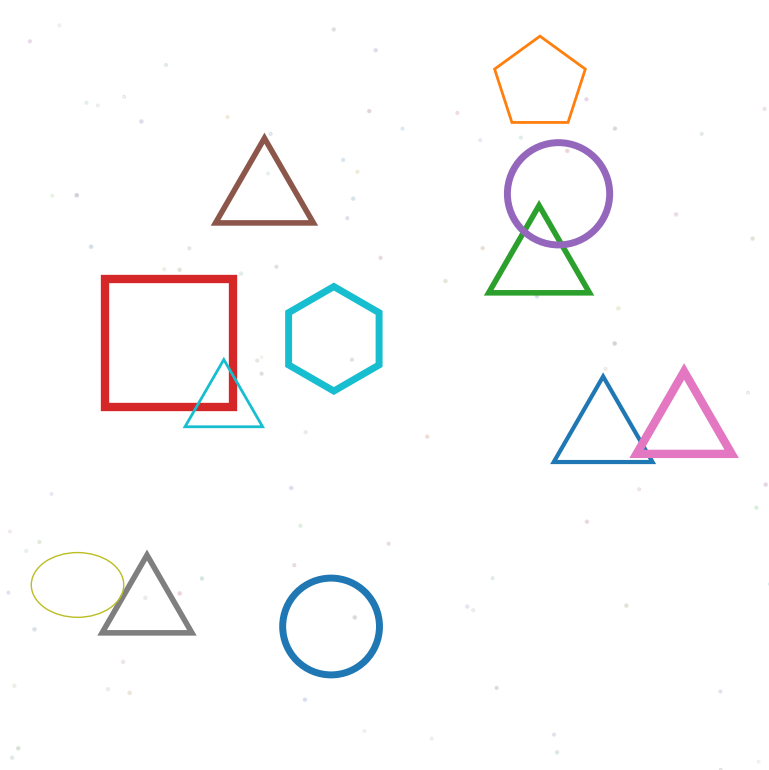[{"shape": "triangle", "thickness": 1.5, "radius": 0.37, "center": [0.783, 0.437]}, {"shape": "circle", "thickness": 2.5, "radius": 0.31, "center": [0.43, 0.186]}, {"shape": "pentagon", "thickness": 1, "radius": 0.31, "center": [0.701, 0.891]}, {"shape": "triangle", "thickness": 2, "radius": 0.38, "center": [0.7, 0.658]}, {"shape": "square", "thickness": 3, "radius": 0.42, "center": [0.22, 0.554]}, {"shape": "circle", "thickness": 2.5, "radius": 0.33, "center": [0.725, 0.748]}, {"shape": "triangle", "thickness": 2, "radius": 0.37, "center": [0.343, 0.747]}, {"shape": "triangle", "thickness": 3, "radius": 0.36, "center": [0.888, 0.446]}, {"shape": "triangle", "thickness": 2, "radius": 0.34, "center": [0.191, 0.212]}, {"shape": "oval", "thickness": 0.5, "radius": 0.3, "center": [0.101, 0.24]}, {"shape": "hexagon", "thickness": 2.5, "radius": 0.34, "center": [0.434, 0.56]}, {"shape": "triangle", "thickness": 1, "radius": 0.29, "center": [0.291, 0.475]}]